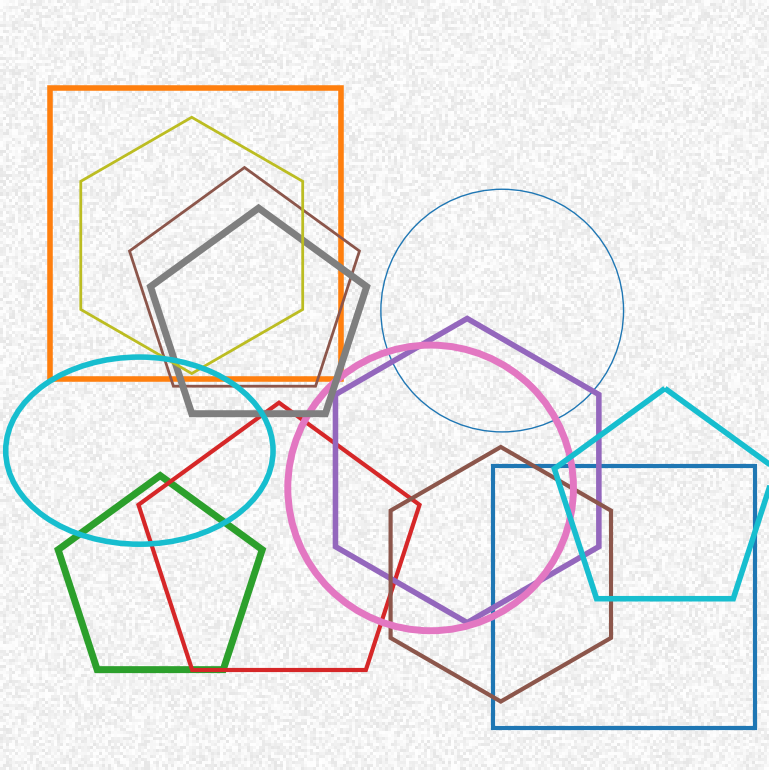[{"shape": "square", "thickness": 1.5, "radius": 0.85, "center": [0.81, 0.225]}, {"shape": "circle", "thickness": 0.5, "radius": 0.79, "center": [0.652, 0.597]}, {"shape": "square", "thickness": 2, "radius": 0.95, "center": [0.254, 0.696]}, {"shape": "pentagon", "thickness": 2.5, "radius": 0.7, "center": [0.208, 0.243]}, {"shape": "pentagon", "thickness": 1.5, "radius": 0.96, "center": [0.362, 0.285]}, {"shape": "hexagon", "thickness": 2, "radius": 0.99, "center": [0.607, 0.389]}, {"shape": "hexagon", "thickness": 1.5, "radius": 0.83, "center": [0.65, 0.254]}, {"shape": "pentagon", "thickness": 1, "radius": 0.78, "center": [0.318, 0.625]}, {"shape": "circle", "thickness": 2.5, "radius": 0.93, "center": [0.559, 0.366]}, {"shape": "pentagon", "thickness": 2.5, "radius": 0.74, "center": [0.336, 0.582]}, {"shape": "hexagon", "thickness": 1, "radius": 0.83, "center": [0.249, 0.681]}, {"shape": "oval", "thickness": 2, "radius": 0.87, "center": [0.181, 0.415]}, {"shape": "pentagon", "thickness": 2, "radius": 0.76, "center": [0.864, 0.345]}]